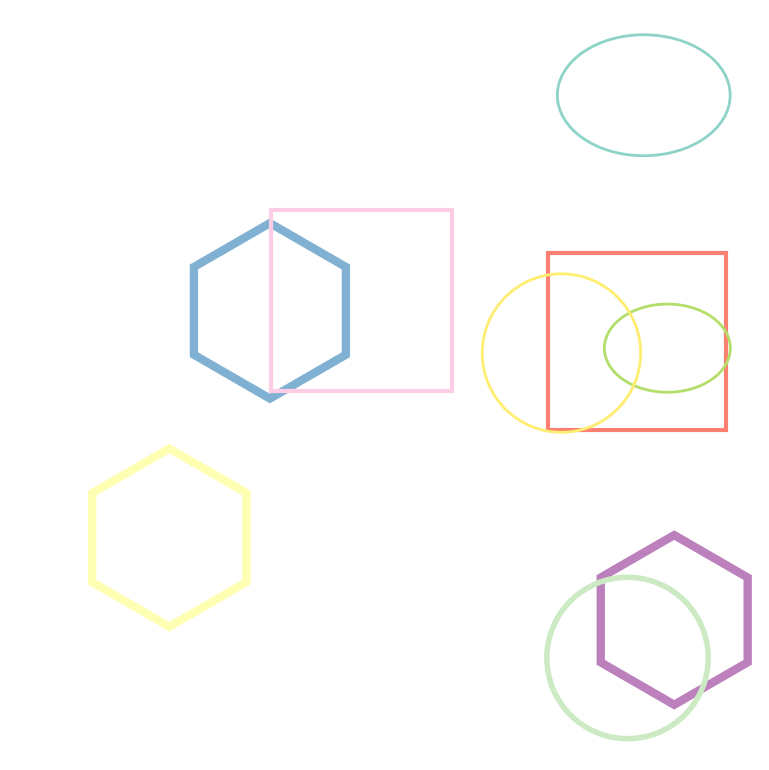[{"shape": "oval", "thickness": 1, "radius": 0.56, "center": [0.836, 0.876]}, {"shape": "hexagon", "thickness": 3, "radius": 0.58, "center": [0.22, 0.302]}, {"shape": "square", "thickness": 1.5, "radius": 0.58, "center": [0.827, 0.557]}, {"shape": "hexagon", "thickness": 3, "radius": 0.57, "center": [0.351, 0.596]}, {"shape": "oval", "thickness": 1, "radius": 0.41, "center": [0.867, 0.548]}, {"shape": "square", "thickness": 1.5, "radius": 0.59, "center": [0.469, 0.61]}, {"shape": "hexagon", "thickness": 3, "radius": 0.55, "center": [0.876, 0.195]}, {"shape": "circle", "thickness": 2, "radius": 0.52, "center": [0.815, 0.145]}, {"shape": "circle", "thickness": 1, "radius": 0.51, "center": [0.729, 0.541]}]